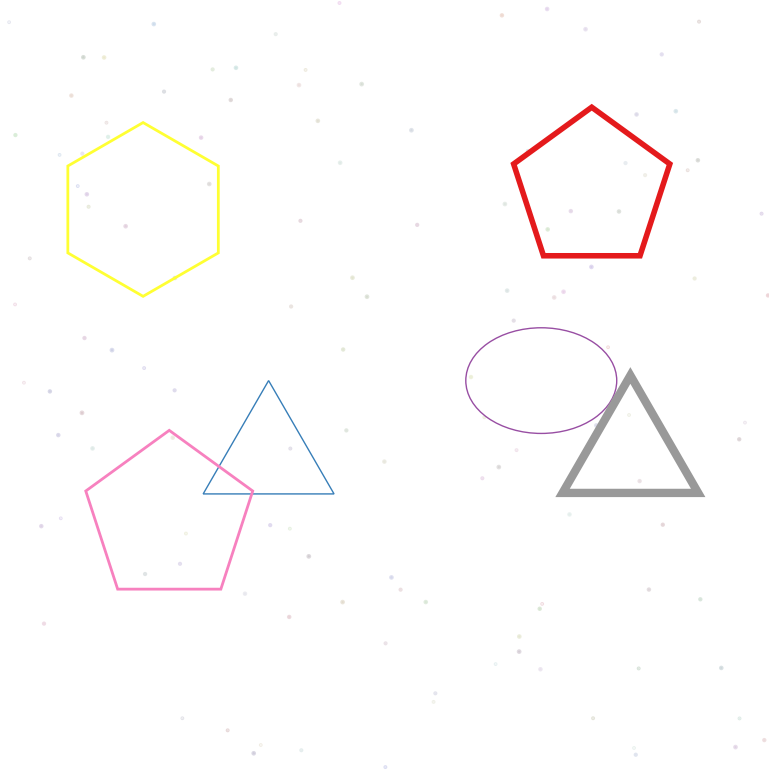[{"shape": "pentagon", "thickness": 2, "radius": 0.53, "center": [0.768, 0.754]}, {"shape": "triangle", "thickness": 0.5, "radius": 0.49, "center": [0.349, 0.408]}, {"shape": "oval", "thickness": 0.5, "radius": 0.49, "center": [0.703, 0.506]}, {"shape": "hexagon", "thickness": 1, "radius": 0.56, "center": [0.186, 0.728]}, {"shape": "pentagon", "thickness": 1, "radius": 0.57, "center": [0.22, 0.327]}, {"shape": "triangle", "thickness": 3, "radius": 0.51, "center": [0.819, 0.411]}]